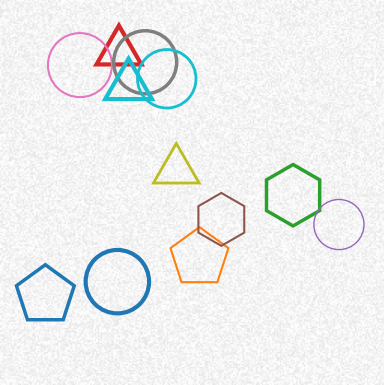[{"shape": "circle", "thickness": 3, "radius": 0.41, "center": [0.305, 0.268]}, {"shape": "pentagon", "thickness": 2.5, "radius": 0.39, "center": [0.118, 0.233]}, {"shape": "pentagon", "thickness": 1.5, "radius": 0.4, "center": [0.518, 0.331]}, {"shape": "hexagon", "thickness": 2.5, "radius": 0.4, "center": [0.761, 0.493]}, {"shape": "triangle", "thickness": 3, "radius": 0.34, "center": [0.309, 0.866]}, {"shape": "circle", "thickness": 1, "radius": 0.33, "center": [0.88, 0.417]}, {"shape": "hexagon", "thickness": 1.5, "radius": 0.34, "center": [0.575, 0.43]}, {"shape": "circle", "thickness": 1.5, "radius": 0.42, "center": [0.208, 0.831]}, {"shape": "circle", "thickness": 2.5, "radius": 0.41, "center": [0.377, 0.838]}, {"shape": "triangle", "thickness": 2, "radius": 0.34, "center": [0.458, 0.559]}, {"shape": "circle", "thickness": 2, "radius": 0.38, "center": [0.433, 0.795]}, {"shape": "triangle", "thickness": 3, "radius": 0.35, "center": [0.334, 0.778]}]